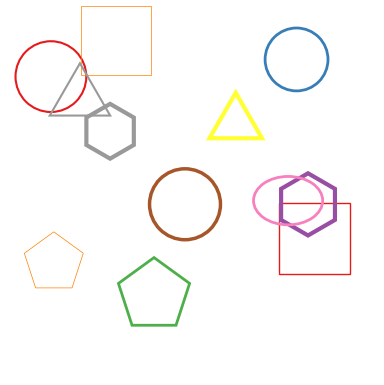[{"shape": "circle", "thickness": 1.5, "radius": 0.46, "center": [0.132, 0.801]}, {"shape": "square", "thickness": 1, "radius": 0.46, "center": [0.817, 0.381]}, {"shape": "circle", "thickness": 2, "radius": 0.41, "center": [0.77, 0.846]}, {"shape": "pentagon", "thickness": 2, "radius": 0.49, "center": [0.4, 0.234]}, {"shape": "hexagon", "thickness": 3, "radius": 0.4, "center": [0.8, 0.469]}, {"shape": "pentagon", "thickness": 0.5, "radius": 0.4, "center": [0.14, 0.317]}, {"shape": "square", "thickness": 0.5, "radius": 0.45, "center": [0.302, 0.895]}, {"shape": "triangle", "thickness": 3, "radius": 0.39, "center": [0.612, 0.68]}, {"shape": "circle", "thickness": 2.5, "radius": 0.46, "center": [0.481, 0.469]}, {"shape": "oval", "thickness": 2, "radius": 0.45, "center": [0.748, 0.479]}, {"shape": "hexagon", "thickness": 3, "radius": 0.36, "center": [0.286, 0.659]}, {"shape": "triangle", "thickness": 1.5, "radius": 0.45, "center": [0.208, 0.745]}]